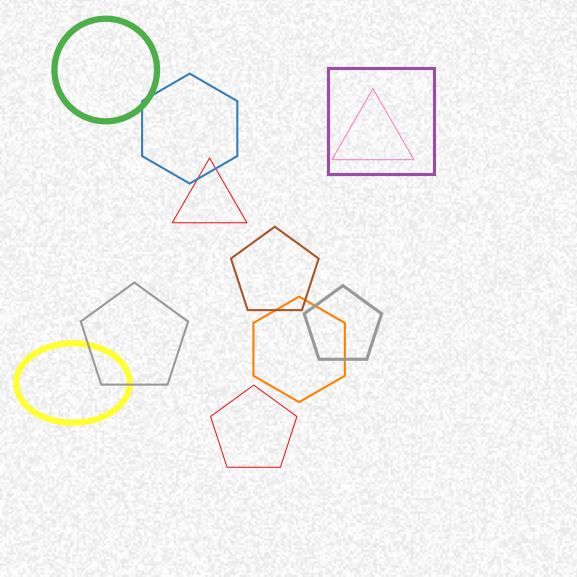[{"shape": "pentagon", "thickness": 0.5, "radius": 0.39, "center": [0.439, 0.254]}, {"shape": "triangle", "thickness": 0.5, "radius": 0.37, "center": [0.363, 0.651]}, {"shape": "hexagon", "thickness": 1, "radius": 0.48, "center": [0.329, 0.776]}, {"shape": "circle", "thickness": 3, "radius": 0.44, "center": [0.183, 0.878]}, {"shape": "square", "thickness": 1.5, "radius": 0.46, "center": [0.659, 0.789]}, {"shape": "hexagon", "thickness": 1, "radius": 0.46, "center": [0.518, 0.394]}, {"shape": "oval", "thickness": 3, "radius": 0.49, "center": [0.126, 0.336]}, {"shape": "pentagon", "thickness": 1, "radius": 0.4, "center": [0.476, 0.527]}, {"shape": "triangle", "thickness": 0.5, "radius": 0.41, "center": [0.646, 0.764]}, {"shape": "pentagon", "thickness": 1.5, "radius": 0.35, "center": [0.594, 0.434]}, {"shape": "pentagon", "thickness": 1, "radius": 0.49, "center": [0.233, 0.412]}]